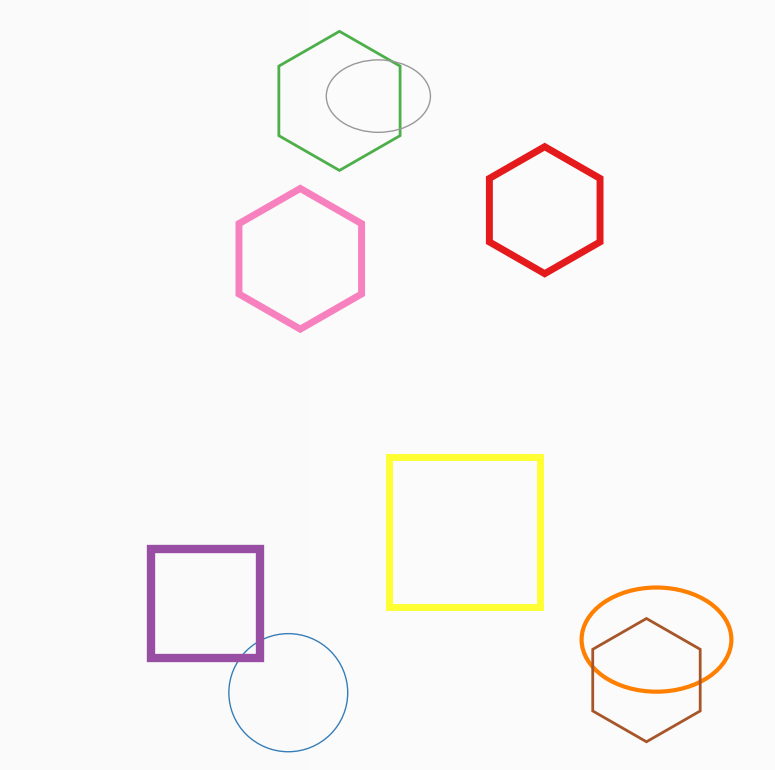[{"shape": "hexagon", "thickness": 2.5, "radius": 0.41, "center": [0.703, 0.727]}, {"shape": "circle", "thickness": 0.5, "radius": 0.38, "center": [0.372, 0.1]}, {"shape": "hexagon", "thickness": 1, "radius": 0.45, "center": [0.438, 0.869]}, {"shape": "square", "thickness": 3, "radius": 0.35, "center": [0.265, 0.216]}, {"shape": "oval", "thickness": 1.5, "radius": 0.48, "center": [0.847, 0.169]}, {"shape": "square", "thickness": 2.5, "radius": 0.49, "center": [0.599, 0.309]}, {"shape": "hexagon", "thickness": 1, "radius": 0.4, "center": [0.834, 0.117]}, {"shape": "hexagon", "thickness": 2.5, "radius": 0.46, "center": [0.387, 0.664]}, {"shape": "oval", "thickness": 0.5, "radius": 0.34, "center": [0.488, 0.875]}]